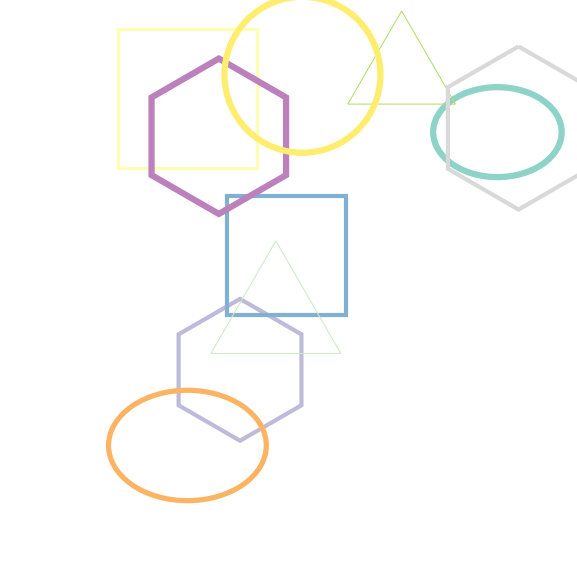[{"shape": "oval", "thickness": 3, "radius": 0.56, "center": [0.861, 0.77]}, {"shape": "square", "thickness": 1.5, "radius": 0.6, "center": [0.324, 0.828]}, {"shape": "hexagon", "thickness": 2, "radius": 0.61, "center": [0.416, 0.359]}, {"shape": "square", "thickness": 2, "radius": 0.51, "center": [0.497, 0.556]}, {"shape": "oval", "thickness": 2.5, "radius": 0.68, "center": [0.325, 0.228]}, {"shape": "triangle", "thickness": 0.5, "radius": 0.54, "center": [0.695, 0.873]}, {"shape": "hexagon", "thickness": 2, "radius": 0.71, "center": [0.898, 0.778]}, {"shape": "hexagon", "thickness": 3, "radius": 0.67, "center": [0.379, 0.763]}, {"shape": "triangle", "thickness": 0.5, "radius": 0.65, "center": [0.478, 0.452]}, {"shape": "circle", "thickness": 3, "radius": 0.68, "center": [0.524, 0.87]}]